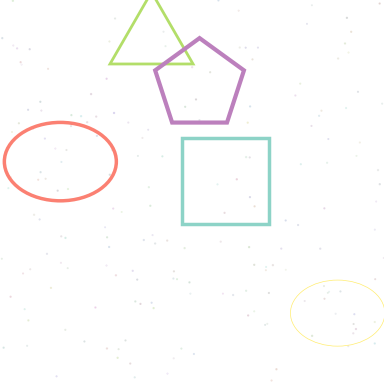[{"shape": "square", "thickness": 2.5, "radius": 0.56, "center": [0.586, 0.53]}, {"shape": "oval", "thickness": 2.5, "radius": 0.73, "center": [0.157, 0.58]}, {"shape": "triangle", "thickness": 2, "radius": 0.62, "center": [0.394, 0.896]}, {"shape": "pentagon", "thickness": 3, "radius": 0.61, "center": [0.518, 0.78]}, {"shape": "oval", "thickness": 0.5, "radius": 0.61, "center": [0.877, 0.187]}]